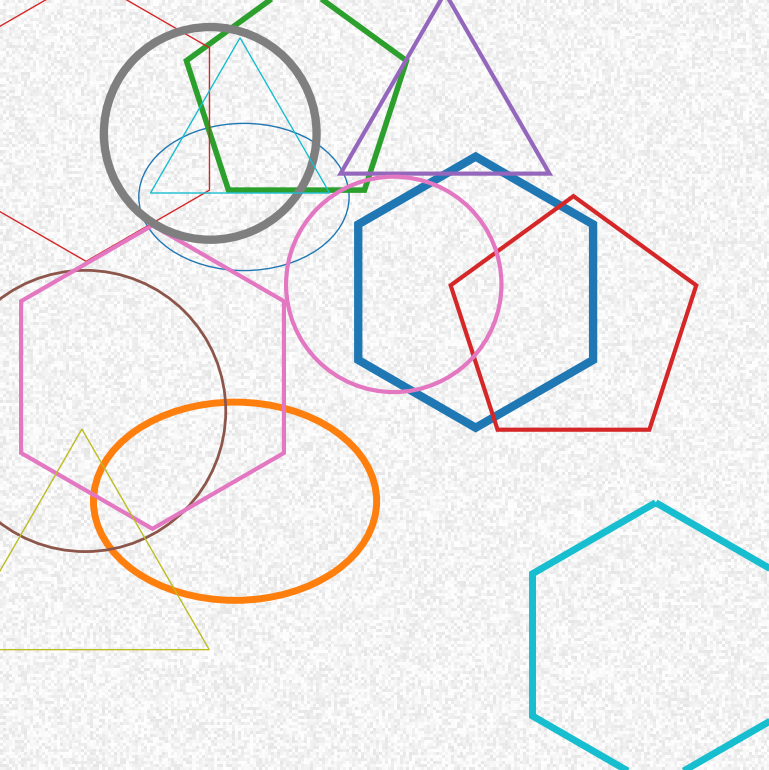[{"shape": "oval", "thickness": 0.5, "radius": 0.68, "center": [0.317, 0.744]}, {"shape": "hexagon", "thickness": 3, "radius": 0.88, "center": [0.618, 0.621]}, {"shape": "oval", "thickness": 2.5, "radius": 0.92, "center": [0.305, 0.349]}, {"shape": "pentagon", "thickness": 2, "radius": 0.75, "center": [0.385, 0.875]}, {"shape": "hexagon", "thickness": 0.5, "radius": 0.92, "center": [0.112, 0.846]}, {"shape": "pentagon", "thickness": 1.5, "radius": 0.84, "center": [0.745, 0.578]}, {"shape": "triangle", "thickness": 1.5, "radius": 0.78, "center": [0.578, 0.853]}, {"shape": "circle", "thickness": 1, "radius": 0.91, "center": [0.111, 0.466]}, {"shape": "circle", "thickness": 1.5, "radius": 0.7, "center": [0.511, 0.631]}, {"shape": "hexagon", "thickness": 1.5, "radius": 0.99, "center": [0.198, 0.51]}, {"shape": "circle", "thickness": 3, "radius": 0.69, "center": [0.273, 0.827]}, {"shape": "triangle", "thickness": 0.5, "radius": 0.95, "center": [0.106, 0.252]}, {"shape": "triangle", "thickness": 0.5, "radius": 0.67, "center": [0.312, 0.817]}, {"shape": "hexagon", "thickness": 2.5, "radius": 0.92, "center": [0.852, 0.163]}]